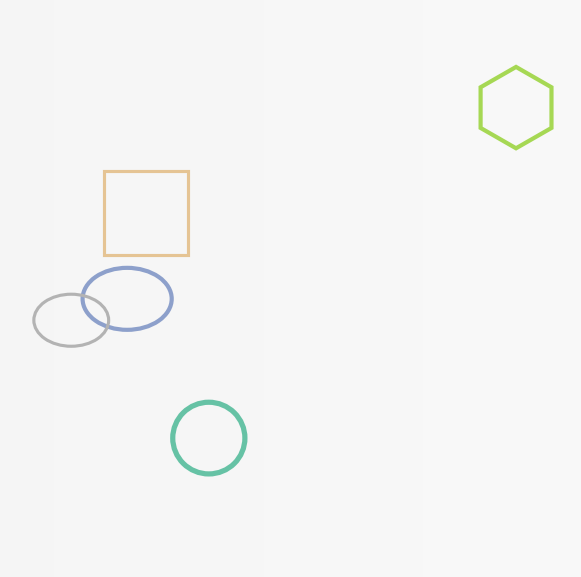[{"shape": "circle", "thickness": 2.5, "radius": 0.31, "center": [0.359, 0.241]}, {"shape": "oval", "thickness": 2, "radius": 0.38, "center": [0.219, 0.482]}, {"shape": "hexagon", "thickness": 2, "radius": 0.35, "center": [0.888, 0.813]}, {"shape": "square", "thickness": 1.5, "radius": 0.36, "center": [0.251, 0.631]}, {"shape": "oval", "thickness": 1.5, "radius": 0.32, "center": [0.123, 0.445]}]